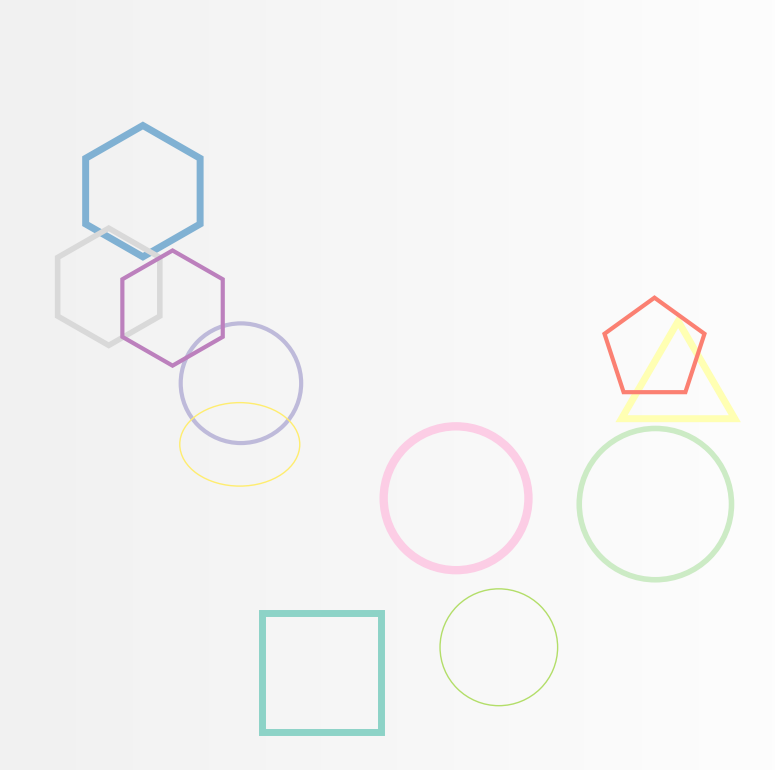[{"shape": "square", "thickness": 2.5, "radius": 0.38, "center": [0.415, 0.126]}, {"shape": "triangle", "thickness": 2.5, "radius": 0.42, "center": [0.875, 0.498]}, {"shape": "circle", "thickness": 1.5, "radius": 0.39, "center": [0.311, 0.502]}, {"shape": "pentagon", "thickness": 1.5, "radius": 0.34, "center": [0.845, 0.546]}, {"shape": "hexagon", "thickness": 2.5, "radius": 0.43, "center": [0.184, 0.752]}, {"shape": "circle", "thickness": 0.5, "radius": 0.38, "center": [0.644, 0.159]}, {"shape": "circle", "thickness": 3, "radius": 0.47, "center": [0.588, 0.353]}, {"shape": "hexagon", "thickness": 2, "radius": 0.38, "center": [0.14, 0.628]}, {"shape": "hexagon", "thickness": 1.5, "radius": 0.37, "center": [0.223, 0.6]}, {"shape": "circle", "thickness": 2, "radius": 0.49, "center": [0.846, 0.345]}, {"shape": "oval", "thickness": 0.5, "radius": 0.39, "center": [0.309, 0.423]}]